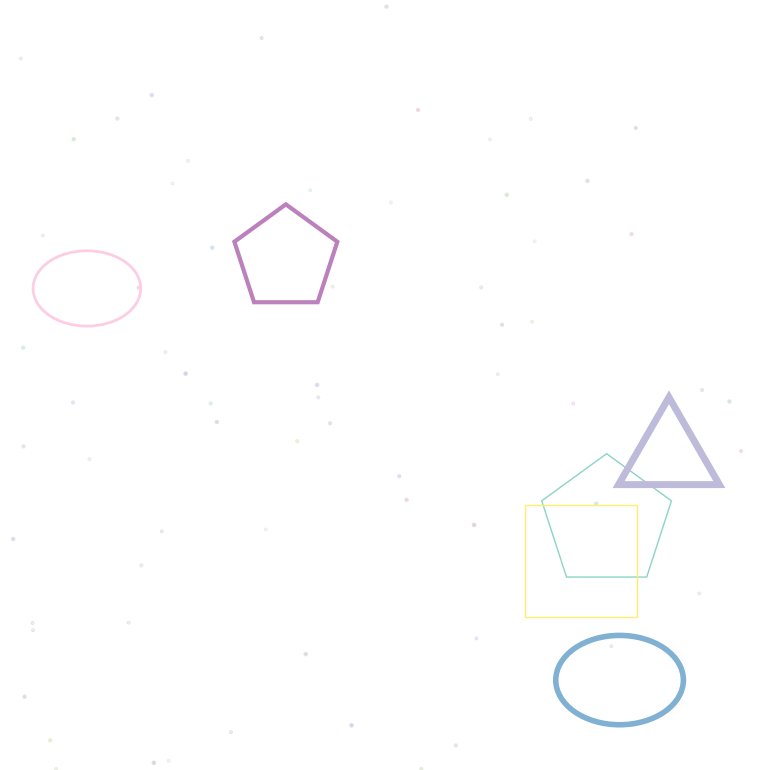[{"shape": "pentagon", "thickness": 0.5, "radius": 0.44, "center": [0.788, 0.322]}, {"shape": "triangle", "thickness": 2.5, "radius": 0.38, "center": [0.869, 0.408]}, {"shape": "oval", "thickness": 2, "radius": 0.41, "center": [0.805, 0.117]}, {"shape": "oval", "thickness": 1, "radius": 0.35, "center": [0.113, 0.625]}, {"shape": "pentagon", "thickness": 1.5, "radius": 0.35, "center": [0.371, 0.664]}, {"shape": "square", "thickness": 0.5, "radius": 0.36, "center": [0.755, 0.271]}]